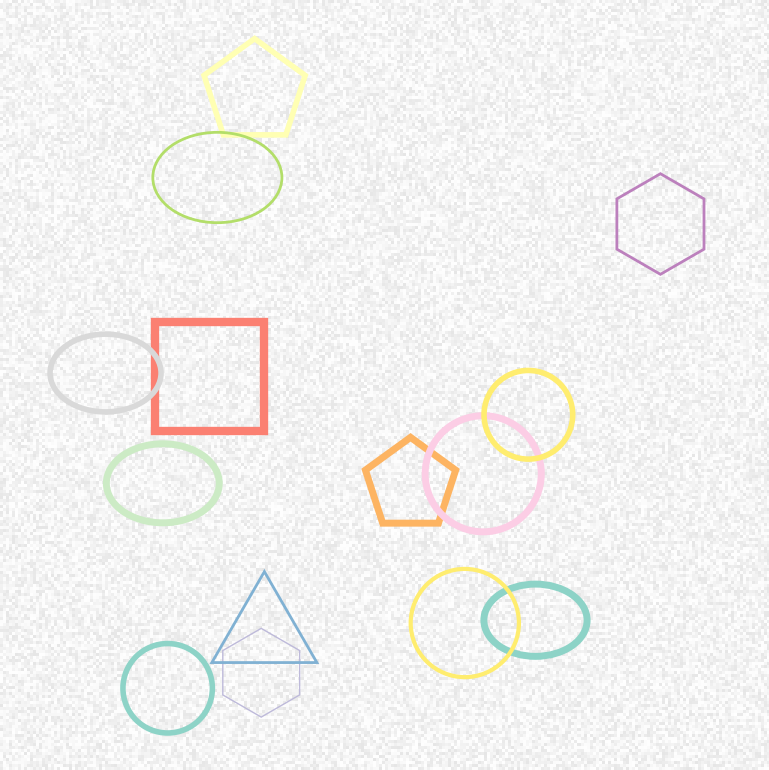[{"shape": "oval", "thickness": 2.5, "radius": 0.34, "center": [0.695, 0.195]}, {"shape": "circle", "thickness": 2, "radius": 0.29, "center": [0.218, 0.106]}, {"shape": "pentagon", "thickness": 2, "radius": 0.35, "center": [0.331, 0.881]}, {"shape": "hexagon", "thickness": 0.5, "radius": 0.29, "center": [0.339, 0.126]}, {"shape": "square", "thickness": 3, "radius": 0.35, "center": [0.272, 0.511]}, {"shape": "triangle", "thickness": 1, "radius": 0.39, "center": [0.343, 0.179]}, {"shape": "pentagon", "thickness": 2.5, "radius": 0.31, "center": [0.533, 0.37]}, {"shape": "oval", "thickness": 1, "radius": 0.42, "center": [0.282, 0.769]}, {"shape": "circle", "thickness": 2.5, "radius": 0.38, "center": [0.628, 0.385]}, {"shape": "oval", "thickness": 2, "radius": 0.36, "center": [0.137, 0.516]}, {"shape": "hexagon", "thickness": 1, "radius": 0.33, "center": [0.858, 0.709]}, {"shape": "oval", "thickness": 2.5, "radius": 0.37, "center": [0.211, 0.372]}, {"shape": "circle", "thickness": 2, "radius": 0.29, "center": [0.686, 0.461]}, {"shape": "circle", "thickness": 1.5, "radius": 0.35, "center": [0.604, 0.191]}]